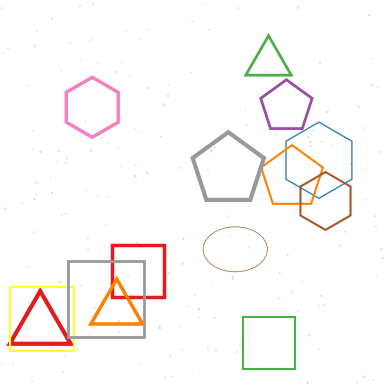[{"shape": "square", "thickness": 2.5, "radius": 0.34, "center": [0.36, 0.297]}, {"shape": "triangle", "thickness": 3, "radius": 0.46, "center": [0.104, 0.153]}, {"shape": "hexagon", "thickness": 1, "radius": 0.49, "center": [0.828, 0.584]}, {"shape": "square", "thickness": 1.5, "radius": 0.34, "center": [0.699, 0.109]}, {"shape": "triangle", "thickness": 2, "radius": 0.34, "center": [0.697, 0.839]}, {"shape": "pentagon", "thickness": 2, "radius": 0.35, "center": [0.744, 0.723]}, {"shape": "triangle", "thickness": 2.5, "radius": 0.39, "center": [0.303, 0.197]}, {"shape": "pentagon", "thickness": 1.5, "radius": 0.42, "center": [0.758, 0.539]}, {"shape": "square", "thickness": 1.5, "radius": 0.41, "center": [0.109, 0.171]}, {"shape": "hexagon", "thickness": 1.5, "radius": 0.38, "center": [0.845, 0.478]}, {"shape": "oval", "thickness": 0.5, "radius": 0.42, "center": [0.611, 0.352]}, {"shape": "hexagon", "thickness": 2.5, "radius": 0.39, "center": [0.24, 0.721]}, {"shape": "pentagon", "thickness": 3, "radius": 0.49, "center": [0.593, 0.559]}, {"shape": "square", "thickness": 2, "radius": 0.49, "center": [0.274, 0.223]}]